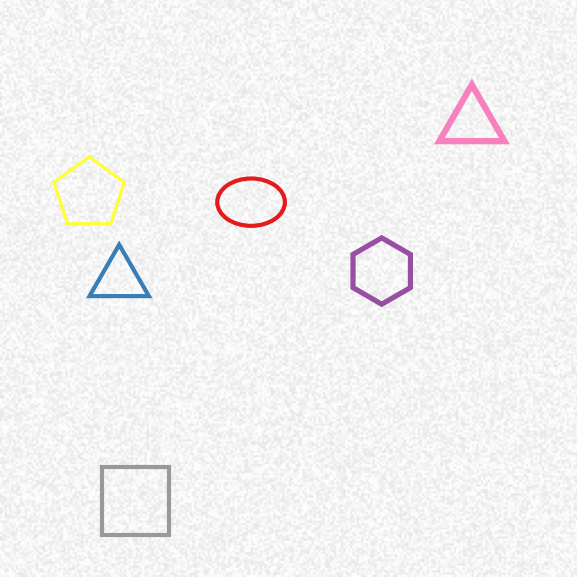[{"shape": "oval", "thickness": 2, "radius": 0.29, "center": [0.435, 0.649]}, {"shape": "triangle", "thickness": 2, "radius": 0.3, "center": [0.206, 0.516]}, {"shape": "hexagon", "thickness": 2.5, "radius": 0.29, "center": [0.661, 0.53]}, {"shape": "pentagon", "thickness": 1.5, "radius": 0.32, "center": [0.154, 0.664]}, {"shape": "triangle", "thickness": 3, "radius": 0.33, "center": [0.817, 0.787]}, {"shape": "square", "thickness": 2, "radius": 0.29, "center": [0.234, 0.131]}]